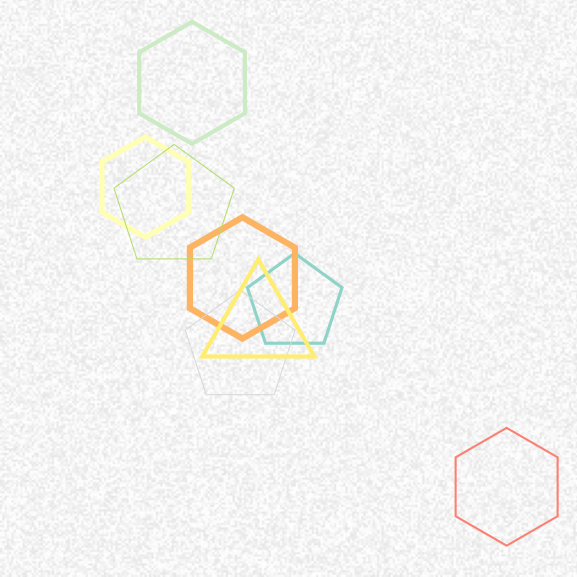[{"shape": "pentagon", "thickness": 1.5, "radius": 0.43, "center": [0.51, 0.474]}, {"shape": "hexagon", "thickness": 2.5, "radius": 0.43, "center": [0.252, 0.675]}, {"shape": "hexagon", "thickness": 1, "radius": 0.51, "center": [0.877, 0.156]}, {"shape": "hexagon", "thickness": 3, "radius": 0.52, "center": [0.42, 0.518]}, {"shape": "pentagon", "thickness": 0.5, "radius": 0.55, "center": [0.302, 0.639]}, {"shape": "pentagon", "thickness": 0.5, "radius": 0.5, "center": [0.416, 0.397]}, {"shape": "hexagon", "thickness": 2, "radius": 0.53, "center": [0.333, 0.856]}, {"shape": "triangle", "thickness": 2, "radius": 0.56, "center": [0.447, 0.438]}]